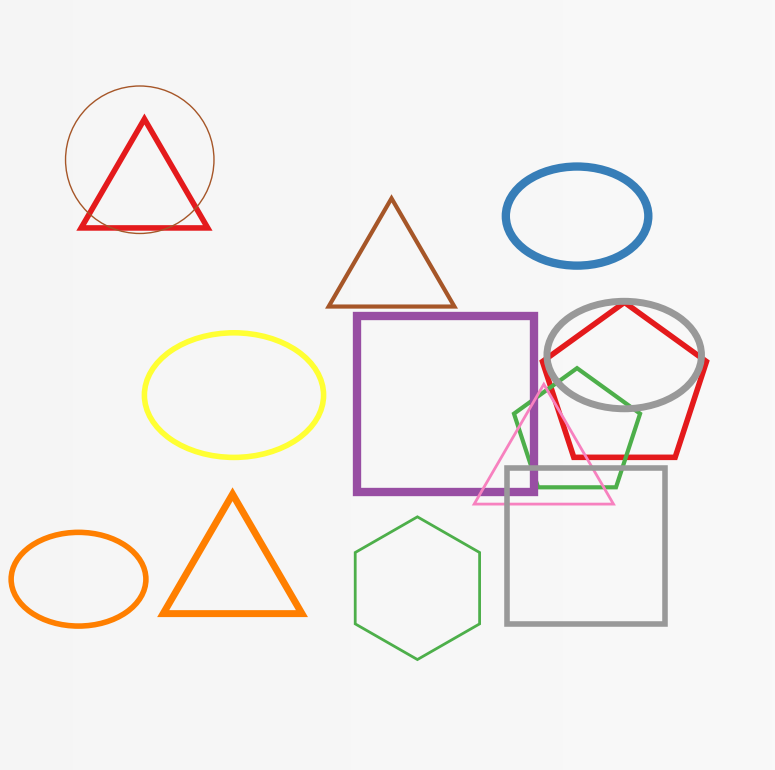[{"shape": "pentagon", "thickness": 2, "radius": 0.56, "center": [0.806, 0.496]}, {"shape": "triangle", "thickness": 2, "radius": 0.47, "center": [0.186, 0.751]}, {"shape": "oval", "thickness": 3, "radius": 0.46, "center": [0.745, 0.719]}, {"shape": "hexagon", "thickness": 1, "radius": 0.46, "center": [0.539, 0.236]}, {"shape": "pentagon", "thickness": 1.5, "radius": 0.43, "center": [0.745, 0.436]}, {"shape": "square", "thickness": 3, "radius": 0.57, "center": [0.575, 0.475]}, {"shape": "oval", "thickness": 2, "radius": 0.43, "center": [0.101, 0.248]}, {"shape": "triangle", "thickness": 2.5, "radius": 0.52, "center": [0.3, 0.255]}, {"shape": "oval", "thickness": 2, "radius": 0.58, "center": [0.302, 0.487]}, {"shape": "circle", "thickness": 0.5, "radius": 0.48, "center": [0.18, 0.793]}, {"shape": "triangle", "thickness": 1.5, "radius": 0.47, "center": [0.505, 0.649]}, {"shape": "triangle", "thickness": 1, "radius": 0.52, "center": [0.702, 0.397]}, {"shape": "square", "thickness": 2, "radius": 0.51, "center": [0.756, 0.291]}, {"shape": "oval", "thickness": 2.5, "radius": 0.5, "center": [0.805, 0.539]}]